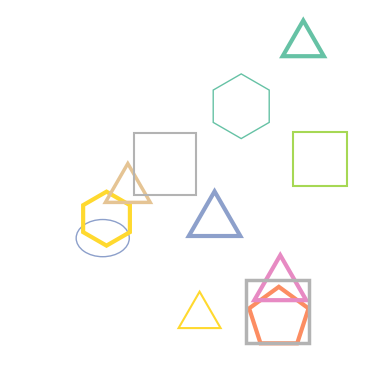[{"shape": "hexagon", "thickness": 1, "radius": 0.42, "center": [0.627, 0.724]}, {"shape": "triangle", "thickness": 3, "radius": 0.31, "center": [0.788, 0.885]}, {"shape": "pentagon", "thickness": 3, "radius": 0.41, "center": [0.724, 0.174]}, {"shape": "triangle", "thickness": 3, "radius": 0.39, "center": [0.557, 0.426]}, {"shape": "oval", "thickness": 1, "radius": 0.34, "center": [0.267, 0.382]}, {"shape": "triangle", "thickness": 3, "radius": 0.39, "center": [0.728, 0.259]}, {"shape": "square", "thickness": 1.5, "radius": 0.35, "center": [0.831, 0.587]}, {"shape": "triangle", "thickness": 1.5, "radius": 0.32, "center": [0.518, 0.179]}, {"shape": "hexagon", "thickness": 3, "radius": 0.35, "center": [0.277, 0.432]}, {"shape": "triangle", "thickness": 2.5, "radius": 0.34, "center": [0.332, 0.508]}, {"shape": "square", "thickness": 2.5, "radius": 0.41, "center": [0.721, 0.192]}, {"shape": "square", "thickness": 1.5, "radius": 0.41, "center": [0.429, 0.574]}]